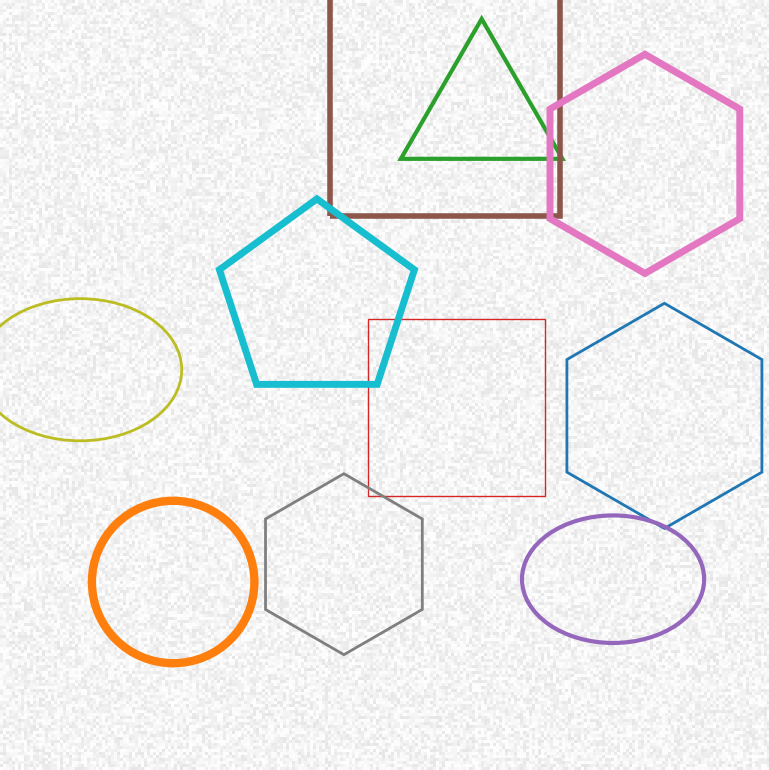[{"shape": "hexagon", "thickness": 1, "radius": 0.73, "center": [0.863, 0.46]}, {"shape": "circle", "thickness": 3, "radius": 0.53, "center": [0.225, 0.244]}, {"shape": "triangle", "thickness": 1.5, "radius": 0.61, "center": [0.626, 0.854]}, {"shape": "square", "thickness": 0.5, "radius": 0.57, "center": [0.592, 0.471]}, {"shape": "oval", "thickness": 1.5, "radius": 0.59, "center": [0.796, 0.248]}, {"shape": "square", "thickness": 2, "radius": 0.75, "center": [0.578, 0.869]}, {"shape": "hexagon", "thickness": 2.5, "radius": 0.71, "center": [0.838, 0.787]}, {"shape": "hexagon", "thickness": 1, "radius": 0.59, "center": [0.447, 0.267]}, {"shape": "oval", "thickness": 1, "radius": 0.66, "center": [0.104, 0.52]}, {"shape": "pentagon", "thickness": 2.5, "radius": 0.67, "center": [0.412, 0.609]}]